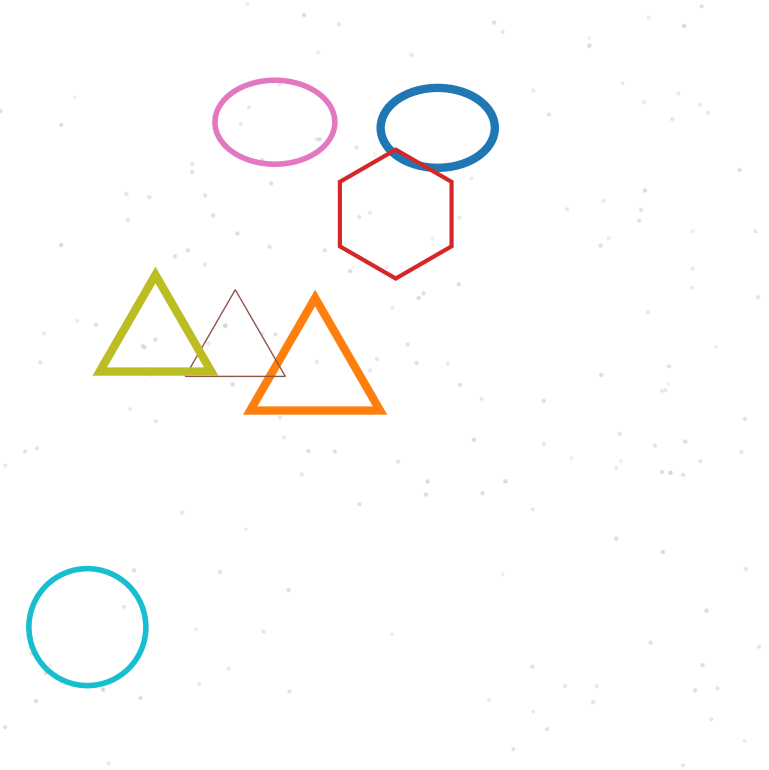[{"shape": "oval", "thickness": 3, "radius": 0.37, "center": [0.568, 0.834]}, {"shape": "triangle", "thickness": 3, "radius": 0.49, "center": [0.409, 0.516]}, {"shape": "hexagon", "thickness": 1.5, "radius": 0.42, "center": [0.514, 0.722]}, {"shape": "triangle", "thickness": 0.5, "radius": 0.38, "center": [0.306, 0.549]}, {"shape": "oval", "thickness": 2, "radius": 0.39, "center": [0.357, 0.841]}, {"shape": "triangle", "thickness": 3, "radius": 0.42, "center": [0.202, 0.559]}, {"shape": "circle", "thickness": 2, "radius": 0.38, "center": [0.113, 0.186]}]